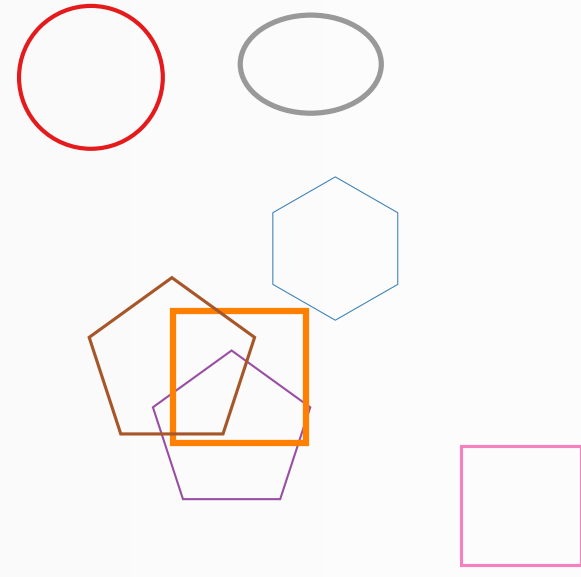[{"shape": "circle", "thickness": 2, "radius": 0.62, "center": [0.156, 0.865]}, {"shape": "hexagon", "thickness": 0.5, "radius": 0.62, "center": [0.577, 0.569]}, {"shape": "pentagon", "thickness": 1, "radius": 0.71, "center": [0.398, 0.25]}, {"shape": "square", "thickness": 3, "radius": 0.57, "center": [0.413, 0.347]}, {"shape": "pentagon", "thickness": 1.5, "radius": 0.75, "center": [0.296, 0.369]}, {"shape": "square", "thickness": 1.5, "radius": 0.51, "center": [0.896, 0.124]}, {"shape": "oval", "thickness": 2.5, "radius": 0.61, "center": [0.535, 0.888]}]